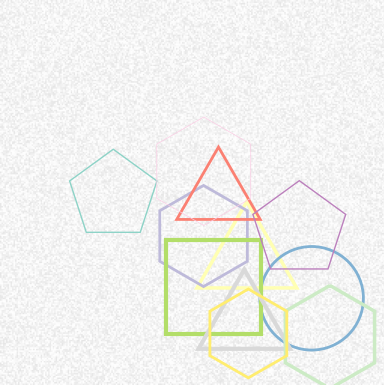[{"shape": "pentagon", "thickness": 1, "radius": 0.6, "center": [0.294, 0.493]}, {"shape": "triangle", "thickness": 2.5, "radius": 0.75, "center": [0.641, 0.327]}, {"shape": "hexagon", "thickness": 2, "radius": 0.66, "center": [0.529, 0.387]}, {"shape": "triangle", "thickness": 2, "radius": 0.63, "center": [0.567, 0.493]}, {"shape": "circle", "thickness": 2, "radius": 0.67, "center": [0.809, 0.225]}, {"shape": "square", "thickness": 3, "radius": 0.61, "center": [0.554, 0.254]}, {"shape": "hexagon", "thickness": 0.5, "radius": 0.7, "center": [0.529, 0.555]}, {"shape": "triangle", "thickness": 3, "radius": 0.69, "center": [0.635, 0.163]}, {"shape": "pentagon", "thickness": 1, "radius": 0.63, "center": [0.777, 0.404]}, {"shape": "hexagon", "thickness": 2.5, "radius": 0.67, "center": [0.857, 0.125]}, {"shape": "hexagon", "thickness": 2, "radius": 0.58, "center": [0.645, 0.134]}]